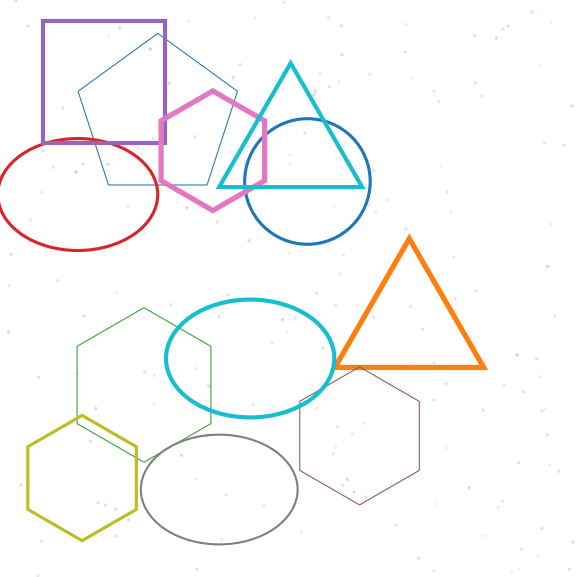[{"shape": "circle", "thickness": 1.5, "radius": 0.54, "center": [0.532, 0.685]}, {"shape": "pentagon", "thickness": 0.5, "radius": 0.73, "center": [0.273, 0.796]}, {"shape": "triangle", "thickness": 2.5, "radius": 0.74, "center": [0.709, 0.437]}, {"shape": "hexagon", "thickness": 0.5, "radius": 0.67, "center": [0.249, 0.333]}, {"shape": "oval", "thickness": 1.5, "radius": 0.69, "center": [0.135, 0.662]}, {"shape": "square", "thickness": 2, "radius": 0.53, "center": [0.18, 0.857]}, {"shape": "hexagon", "thickness": 0.5, "radius": 0.6, "center": [0.623, 0.244]}, {"shape": "hexagon", "thickness": 2.5, "radius": 0.52, "center": [0.369, 0.738]}, {"shape": "oval", "thickness": 1, "radius": 0.68, "center": [0.38, 0.151]}, {"shape": "hexagon", "thickness": 1.5, "radius": 0.54, "center": [0.142, 0.171]}, {"shape": "triangle", "thickness": 2, "radius": 0.72, "center": [0.503, 0.747]}, {"shape": "oval", "thickness": 2, "radius": 0.73, "center": [0.433, 0.378]}]